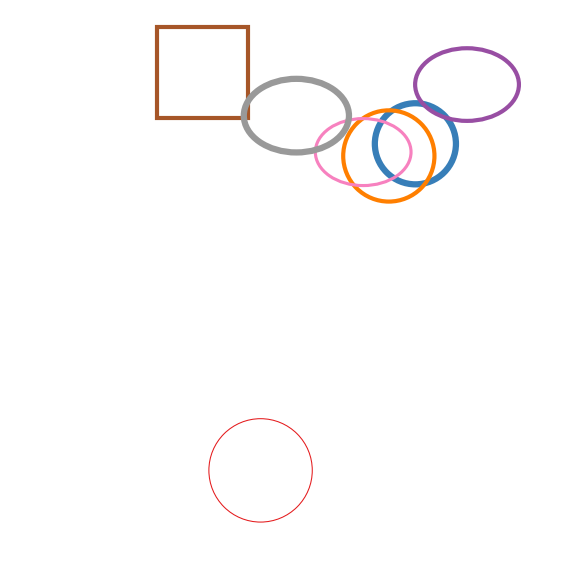[{"shape": "circle", "thickness": 0.5, "radius": 0.45, "center": [0.451, 0.185]}, {"shape": "circle", "thickness": 3, "radius": 0.35, "center": [0.719, 0.75]}, {"shape": "oval", "thickness": 2, "radius": 0.45, "center": [0.809, 0.853]}, {"shape": "circle", "thickness": 2, "radius": 0.39, "center": [0.673, 0.729]}, {"shape": "square", "thickness": 2, "radius": 0.39, "center": [0.351, 0.874]}, {"shape": "oval", "thickness": 1.5, "radius": 0.41, "center": [0.629, 0.736]}, {"shape": "oval", "thickness": 3, "radius": 0.46, "center": [0.513, 0.799]}]